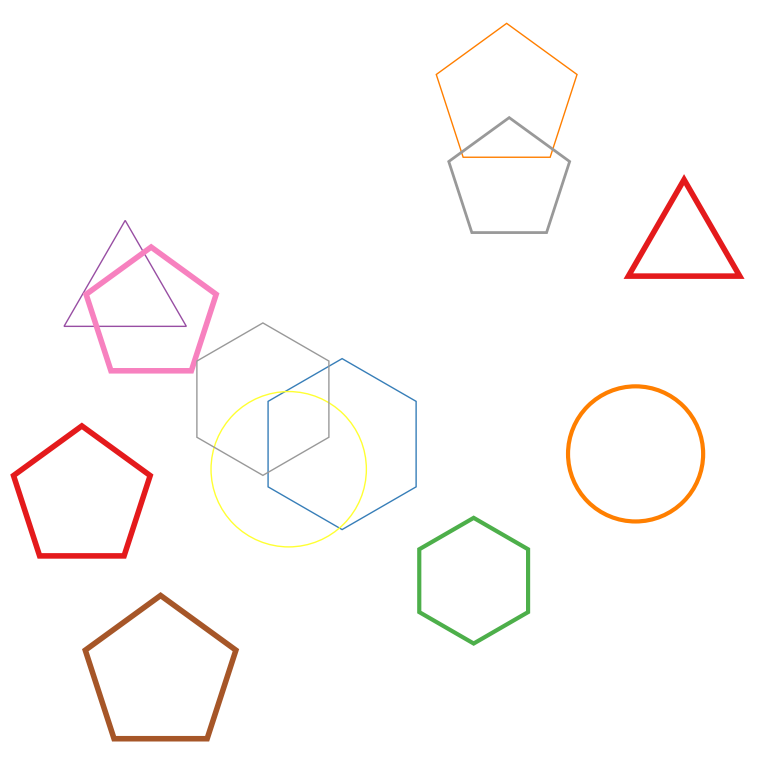[{"shape": "pentagon", "thickness": 2, "radius": 0.47, "center": [0.106, 0.354]}, {"shape": "triangle", "thickness": 2, "radius": 0.42, "center": [0.888, 0.683]}, {"shape": "hexagon", "thickness": 0.5, "radius": 0.55, "center": [0.444, 0.423]}, {"shape": "hexagon", "thickness": 1.5, "radius": 0.41, "center": [0.615, 0.246]}, {"shape": "triangle", "thickness": 0.5, "radius": 0.46, "center": [0.163, 0.622]}, {"shape": "pentagon", "thickness": 0.5, "radius": 0.48, "center": [0.658, 0.874]}, {"shape": "circle", "thickness": 1.5, "radius": 0.44, "center": [0.825, 0.411]}, {"shape": "circle", "thickness": 0.5, "radius": 0.5, "center": [0.375, 0.391]}, {"shape": "pentagon", "thickness": 2, "radius": 0.51, "center": [0.209, 0.124]}, {"shape": "pentagon", "thickness": 2, "radius": 0.44, "center": [0.196, 0.59]}, {"shape": "hexagon", "thickness": 0.5, "radius": 0.49, "center": [0.341, 0.482]}, {"shape": "pentagon", "thickness": 1, "radius": 0.41, "center": [0.661, 0.765]}]